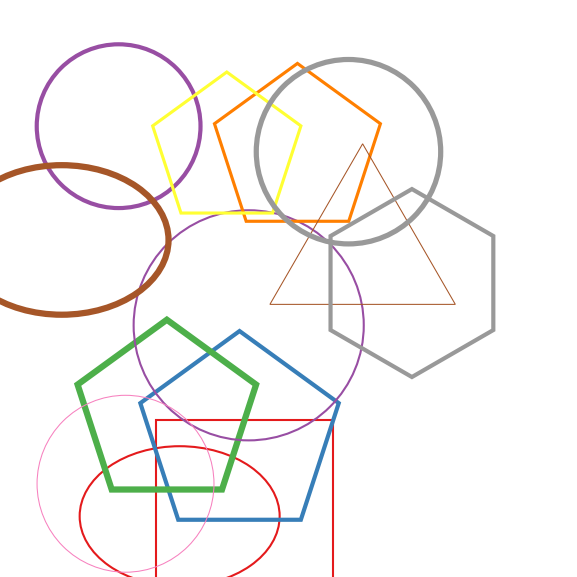[{"shape": "oval", "thickness": 1, "radius": 0.87, "center": [0.311, 0.105]}, {"shape": "square", "thickness": 1, "radius": 0.77, "center": [0.424, 0.118]}, {"shape": "pentagon", "thickness": 2, "radius": 0.9, "center": [0.415, 0.245]}, {"shape": "pentagon", "thickness": 3, "radius": 0.81, "center": [0.289, 0.283]}, {"shape": "circle", "thickness": 2, "radius": 0.71, "center": [0.205, 0.781]}, {"shape": "circle", "thickness": 1, "radius": 1.0, "center": [0.431, 0.436]}, {"shape": "pentagon", "thickness": 1.5, "radius": 0.76, "center": [0.515, 0.738]}, {"shape": "pentagon", "thickness": 1.5, "radius": 0.67, "center": [0.393, 0.739]}, {"shape": "triangle", "thickness": 0.5, "radius": 0.93, "center": [0.628, 0.565]}, {"shape": "oval", "thickness": 3, "radius": 0.92, "center": [0.107, 0.584]}, {"shape": "circle", "thickness": 0.5, "radius": 0.77, "center": [0.217, 0.161]}, {"shape": "circle", "thickness": 2.5, "radius": 0.8, "center": [0.603, 0.736]}, {"shape": "hexagon", "thickness": 2, "radius": 0.81, "center": [0.713, 0.509]}]